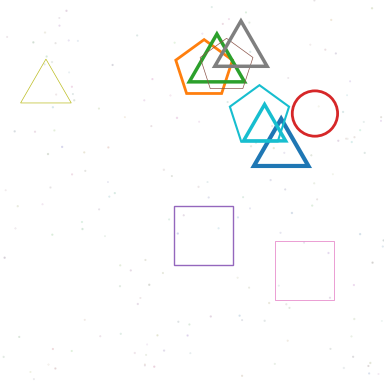[{"shape": "triangle", "thickness": 3, "radius": 0.41, "center": [0.73, 0.61]}, {"shape": "pentagon", "thickness": 2, "radius": 0.39, "center": [0.53, 0.82]}, {"shape": "triangle", "thickness": 2.5, "radius": 0.41, "center": [0.563, 0.829]}, {"shape": "circle", "thickness": 2, "radius": 0.29, "center": [0.818, 0.705]}, {"shape": "square", "thickness": 1, "radius": 0.38, "center": [0.529, 0.388]}, {"shape": "pentagon", "thickness": 0.5, "radius": 0.36, "center": [0.588, 0.828]}, {"shape": "square", "thickness": 0.5, "radius": 0.39, "center": [0.792, 0.298]}, {"shape": "triangle", "thickness": 2.5, "radius": 0.39, "center": [0.626, 0.867]}, {"shape": "triangle", "thickness": 0.5, "radius": 0.38, "center": [0.119, 0.771]}, {"shape": "triangle", "thickness": 2.5, "radius": 0.32, "center": [0.687, 0.666]}, {"shape": "pentagon", "thickness": 1.5, "radius": 0.4, "center": [0.674, 0.698]}]